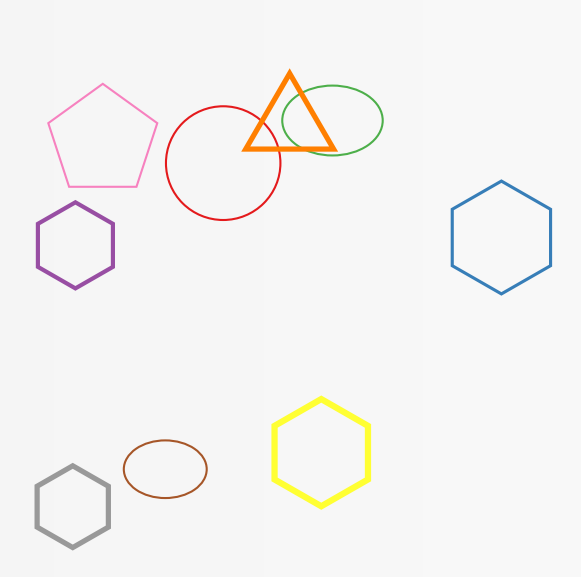[{"shape": "circle", "thickness": 1, "radius": 0.49, "center": [0.384, 0.717]}, {"shape": "hexagon", "thickness": 1.5, "radius": 0.49, "center": [0.863, 0.588]}, {"shape": "oval", "thickness": 1, "radius": 0.43, "center": [0.572, 0.79]}, {"shape": "hexagon", "thickness": 2, "radius": 0.37, "center": [0.13, 0.574]}, {"shape": "triangle", "thickness": 2.5, "radius": 0.44, "center": [0.498, 0.785]}, {"shape": "hexagon", "thickness": 3, "radius": 0.46, "center": [0.553, 0.215]}, {"shape": "oval", "thickness": 1, "radius": 0.36, "center": [0.284, 0.187]}, {"shape": "pentagon", "thickness": 1, "radius": 0.49, "center": [0.177, 0.755]}, {"shape": "hexagon", "thickness": 2.5, "radius": 0.35, "center": [0.125, 0.122]}]